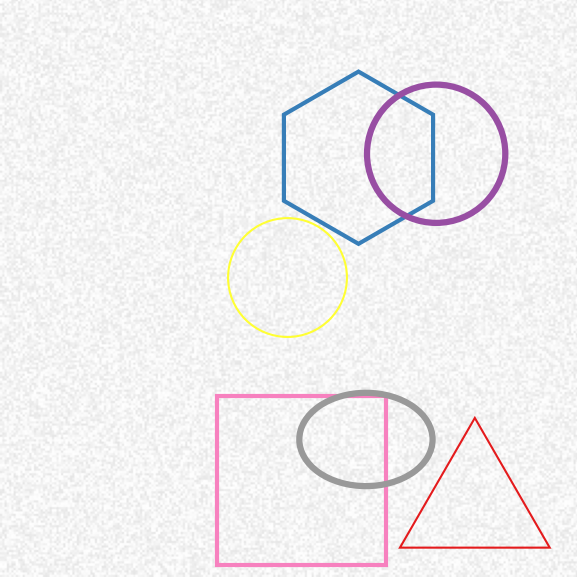[{"shape": "triangle", "thickness": 1, "radius": 0.75, "center": [0.822, 0.126]}, {"shape": "hexagon", "thickness": 2, "radius": 0.75, "center": [0.621, 0.726]}, {"shape": "circle", "thickness": 3, "radius": 0.6, "center": [0.755, 0.733]}, {"shape": "circle", "thickness": 1, "radius": 0.51, "center": [0.498, 0.519]}, {"shape": "square", "thickness": 2, "radius": 0.73, "center": [0.522, 0.167]}, {"shape": "oval", "thickness": 3, "radius": 0.58, "center": [0.634, 0.238]}]